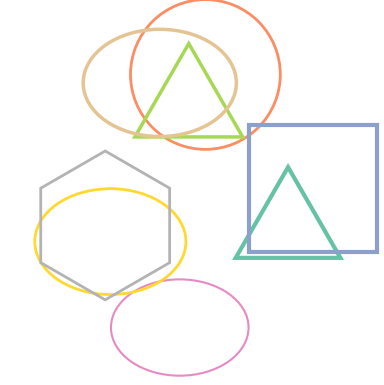[{"shape": "triangle", "thickness": 3, "radius": 0.79, "center": [0.748, 0.409]}, {"shape": "circle", "thickness": 2, "radius": 0.97, "center": [0.534, 0.807]}, {"shape": "square", "thickness": 3, "radius": 0.83, "center": [0.814, 0.51]}, {"shape": "oval", "thickness": 1.5, "radius": 0.89, "center": [0.467, 0.149]}, {"shape": "triangle", "thickness": 2.5, "radius": 0.81, "center": [0.49, 0.725]}, {"shape": "oval", "thickness": 2, "radius": 0.98, "center": [0.287, 0.372]}, {"shape": "oval", "thickness": 2.5, "radius": 0.99, "center": [0.415, 0.785]}, {"shape": "hexagon", "thickness": 2, "radius": 0.97, "center": [0.273, 0.415]}]